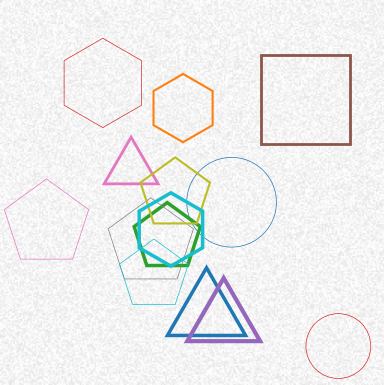[{"shape": "circle", "thickness": 0.5, "radius": 0.58, "center": [0.602, 0.475]}, {"shape": "triangle", "thickness": 2.5, "radius": 0.59, "center": [0.536, 0.187]}, {"shape": "hexagon", "thickness": 1.5, "radius": 0.44, "center": [0.475, 0.719]}, {"shape": "pentagon", "thickness": 2.5, "radius": 0.45, "center": [0.434, 0.383]}, {"shape": "hexagon", "thickness": 0.5, "radius": 0.58, "center": [0.267, 0.785]}, {"shape": "circle", "thickness": 0.5, "radius": 0.42, "center": [0.879, 0.101]}, {"shape": "triangle", "thickness": 3, "radius": 0.55, "center": [0.581, 0.169]}, {"shape": "square", "thickness": 2, "radius": 0.58, "center": [0.794, 0.742]}, {"shape": "pentagon", "thickness": 0.5, "radius": 0.58, "center": [0.121, 0.42]}, {"shape": "triangle", "thickness": 2, "radius": 0.4, "center": [0.341, 0.563]}, {"shape": "pentagon", "thickness": 0.5, "radius": 0.58, "center": [0.392, 0.37]}, {"shape": "pentagon", "thickness": 1.5, "radius": 0.47, "center": [0.455, 0.496]}, {"shape": "pentagon", "thickness": 0.5, "radius": 0.47, "center": [0.4, 0.285]}, {"shape": "hexagon", "thickness": 2.5, "radius": 0.48, "center": [0.444, 0.404]}]